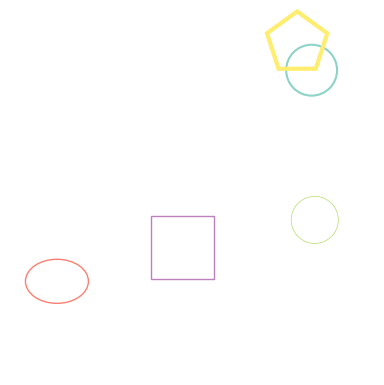[{"shape": "circle", "thickness": 1.5, "radius": 0.33, "center": [0.809, 0.818]}, {"shape": "oval", "thickness": 1, "radius": 0.41, "center": [0.148, 0.269]}, {"shape": "circle", "thickness": 0.5, "radius": 0.31, "center": [0.818, 0.429]}, {"shape": "square", "thickness": 1, "radius": 0.41, "center": [0.473, 0.356]}, {"shape": "pentagon", "thickness": 3, "radius": 0.41, "center": [0.772, 0.888]}]